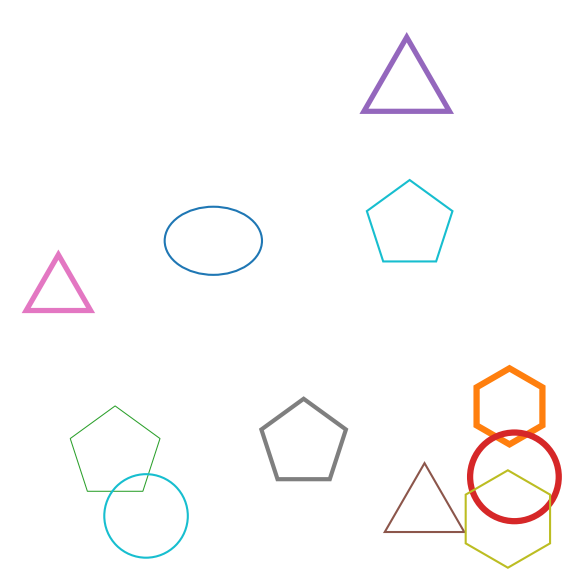[{"shape": "oval", "thickness": 1, "radius": 0.42, "center": [0.369, 0.582]}, {"shape": "hexagon", "thickness": 3, "radius": 0.33, "center": [0.882, 0.295]}, {"shape": "pentagon", "thickness": 0.5, "radius": 0.41, "center": [0.199, 0.215]}, {"shape": "circle", "thickness": 3, "radius": 0.38, "center": [0.891, 0.173]}, {"shape": "triangle", "thickness": 2.5, "radius": 0.43, "center": [0.704, 0.849]}, {"shape": "triangle", "thickness": 1, "radius": 0.4, "center": [0.735, 0.118]}, {"shape": "triangle", "thickness": 2.5, "radius": 0.32, "center": [0.101, 0.494]}, {"shape": "pentagon", "thickness": 2, "radius": 0.38, "center": [0.526, 0.232]}, {"shape": "hexagon", "thickness": 1, "radius": 0.42, "center": [0.879, 0.1]}, {"shape": "pentagon", "thickness": 1, "radius": 0.39, "center": [0.709, 0.609]}, {"shape": "circle", "thickness": 1, "radius": 0.36, "center": [0.253, 0.106]}]